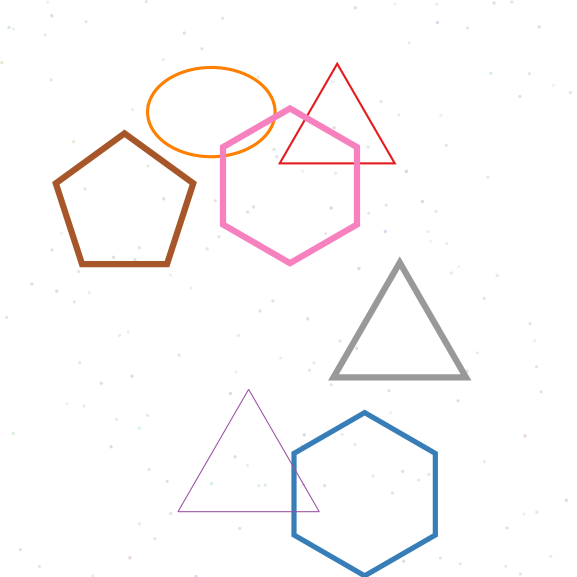[{"shape": "triangle", "thickness": 1, "radius": 0.58, "center": [0.584, 0.774]}, {"shape": "hexagon", "thickness": 2.5, "radius": 0.71, "center": [0.631, 0.143]}, {"shape": "triangle", "thickness": 0.5, "radius": 0.71, "center": [0.431, 0.184]}, {"shape": "oval", "thickness": 1.5, "radius": 0.55, "center": [0.366, 0.805]}, {"shape": "pentagon", "thickness": 3, "radius": 0.63, "center": [0.216, 0.643]}, {"shape": "hexagon", "thickness": 3, "radius": 0.67, "center": [0.502, 0.677]}, {"shape": "triangle", "thickness": 3, "radius": 0.66, "center": [0.692, 0.412]}]